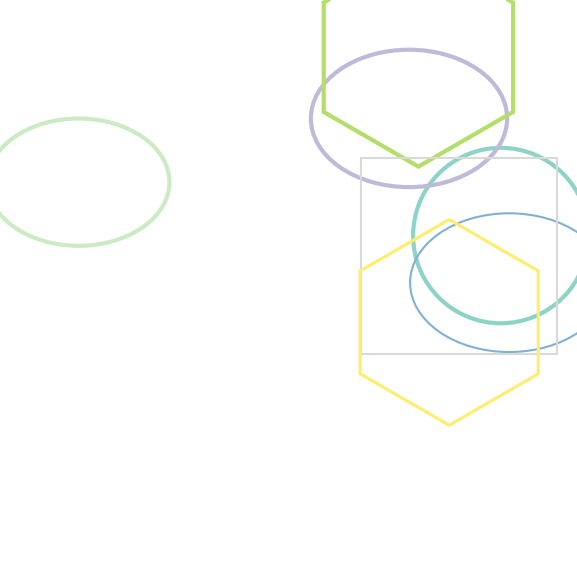[{"shape": "circle", "thickness": 2, "radius": 0.76, "center": [0.867, 0.591]}, {"shape": "oval", "thickness": 2, "radius": 0.85, "center": [0.708, 0.794]}, {"shape": "oval", "thickness": 1, "radius": 0.86, "center": [0.882, 0.51]}, {"shape": "hexagon", "thickness": 2, "radius": 0.95, "center": [0.725, 0.9]}, {"shape": "square", "thickness": 1, "radius": 0.85, "center": [0.796, 0.556]}, {"shape": "oval", "thickness": 2, "radius": 0.79, "center": [0.136, 0.684]}, {"shape": "hexagon", "thickness": 1.5, "radius": 0.89, "center": [0.778, 0.441]}]